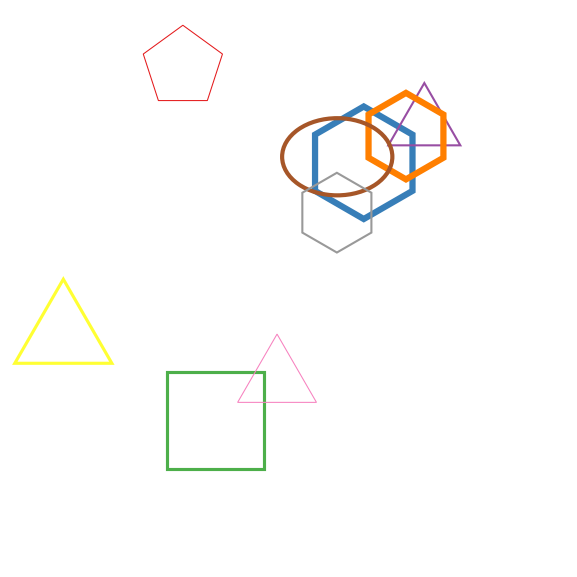[{"shape": "pentagon", "thickness": 0.5, "radius": 0.36, "center": [0.317, 0.883]}, {"shape": "hexagon", "thickness": 3, "radius": 0.49, "center": [0.63, 0.717]}, {"shape": "square", "thickness": 1.5, "radius": 0.42, "center": [0.374, 0.271]}, {"shape": "triangle", "thickness": 1, "radius": 0.36, "center": [0.735, 0.783]}, {"shape": "hexagon", "thickness": 3, "radius": 0.37, "center": [0.703, 0.763]}, {"shape": "triangle", "thickness": 1.5, "radius": 0.49, "center": [0.11, 0.419]}, {"shape": "oval", "thickness": 2, "radius": 0.48, "center": [0.584, 0.728]}, {"shape": "triangle", "thickness": 0.5, "radius": 0.39, "center": [0.48, 0.342]}, {"shape": "hexagon", "thickness": 1, "radius": 0.35, "center": [0.583, 0.631]}]